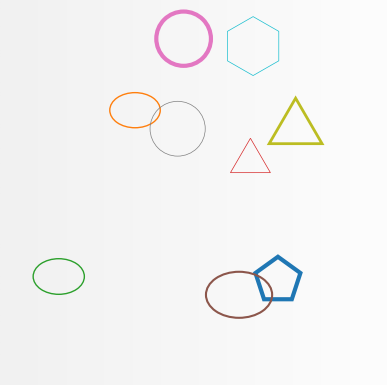[{"shape": "pentagon", "thickness": 3, "radius": 0.3, "center": [0.717, 0.272]}, {"shape": "oval", "thickness": 1, "radius": 0.33, "center": [0.348, 0.714]}, {"shape": "oval", "thickness": 1, "radius": 0.33, "center": [0.152, 0.282]}, {"shape": "triangle", "thickness": 0.5, "radius": 0.3, "center": [0.646, 0.581]}, {"shape": "oval", "thickness": 1.5, "radius": 0.43, "center": [0.617, 0.234]}, {"shape": "circle", "thickness": 3, "radius": 0.35, "center": [0.474, 0.9]}, {"shape": "circle", "thickness": 0.5, "radius": 0.36, "center": [0.458, 0.666]}, {"shape": "triangle", "thickness": 2, "radius": 0.39, "center": [0.763, 0.666]}, {"shape": "hexagon", "thickness": 0.5, "radius": 0.38, "center": [0.653, 0.88]}]